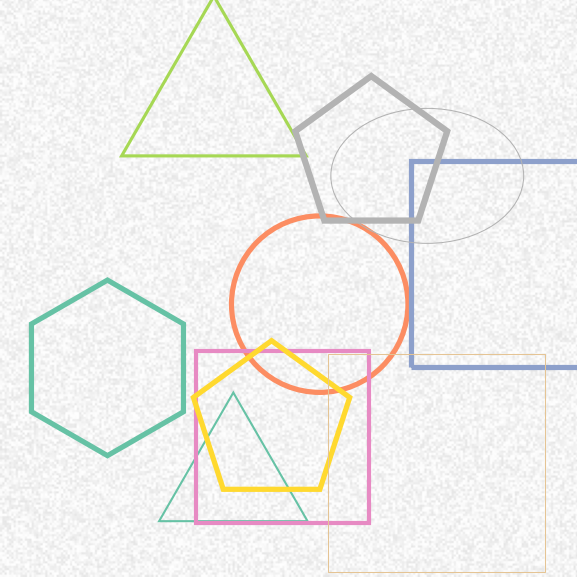[{"shape": "triangle", "thickness": 1, "radius": 0.74, "center": [0.404, 0.171]}, {"shape": "hexagon", "thickness": 2.5, "radius": 0.76, "center": [0.186, 0.362]}, {"shape": "circle", "thickness": 2.5, "radius": 0.76, "center": [0.554, 0.472]}, {"shape": "square", "thickness": 2.5, "radius": 0.89, "center": [0.89, 0.542]}, {"shape": "square", "thickness": 2, "radius": 0.75, "center": [0.49, 0.242]}, {"shape": "triangle", "thickness": 1.5, "radius": 0.92, "center": [0.37, 0.821]}, {"shape": "pentagon", "thickness": 2.5, "radius": 0.71, "center": [0.47, 0.267]}, {"shape": "square", "thickness": 0.5, "radius": 0.94, "center": [0.756, 0.197]}, {"shape": "pentagon", "thickness": 3, "radius": 0.69, "center": [0.643, 0.729]}, {"shape": "oval", "thickness": 0.5, "radius": 0.83, "center": [0.74, 0.695]}]